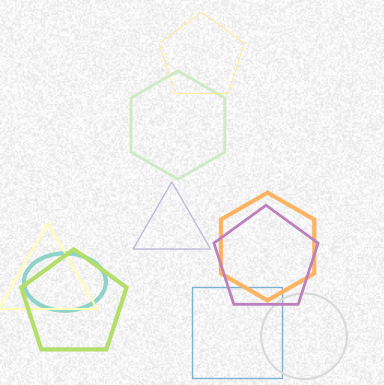[{"shape": "oval", "thickness": 3, "radius": 0.53, "center": [0.169, 0.267]}, {"shape": "triangle", "thickness": 1.5, "radius": 0.74, "center": [0.124, 0.272]}, {"shape": "triangle", "thickness": 1, "radius": 0.58, "center": [0.446, 0.411]}, {"shape": "square", "thickness": 1, "radius": 0.59, "center": [0.616, 0.137]}, {"shape": "hexagon", "thickness": 3, "radius": 0.7, "center": [0.695, 0.36]}, {"shape": "pentagon", "thickness": 3, "radius": 0.72, "center": [0.192, 0.209]}, {"shape": "circle", "thickness": 1.5, "radius": 0.56, "center": [0.79, 0.127]}, {"shape": "pentagon", "thickness": 2, "radius": 0.71, "center": [0.691, 0.325]}, {"shape": "hexagon", "thickness": 2, "radius": 0.7, "center": [0.462, 0.675]}, {"shape": "pentagon", "thickness": 0.5, "radius": 0.58, "center": [0.524, 0.851]}]